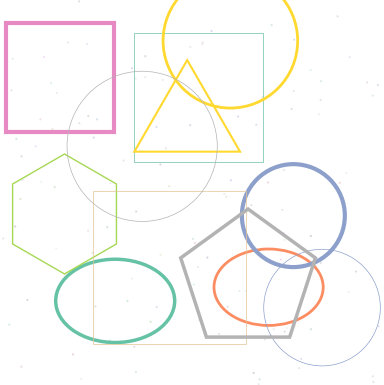[{"shape": "oval", "thickness": 2.5, "radius": 0.77, "center": [0.299, 0.219]}, {"shape": "square", "thickness": 0.5, "radius": 0.84, "center": [0.516, 0.746]}, {"shape": "oval", "thickness": 2, "radius": 0.71, "center": [0.698, 0.254]}, {"shape": "circle", "thickness": 0.5, "radius": 0.76, "center": [0.836, 0.201]}, {"shape": "circle", "thickness": 3, "radius": 0.67, "center": [0.762, 0.44]}, {"shape": "square", "thickness": 3, "radius": 0.71, "center": [0.156, 0.799]}, {"shape": "hexagon", "thickness": 1, "radius": 0.78, "center": [0.168, 0.444]}, {"shape": "triangle", "thickness": 1.5, "radius": 0.79, "center": [0.486, 0.685]}, {"shape": "circle", "thickness": 2, "radius": 0.87, "center": [0.598, 0.894]}, {"shape": "square", "thickness": 0.5, "radius": 0.99, "center": [0.44, 0.305]}, {"shape": "circle", "thickness": 0.5, "radius": 0.98, "center": [0.369, 0.62]}, {"shape": "pentagon", "thickness": 2.5, "radius": 0.92, "center": [0.644, 0.273]}]